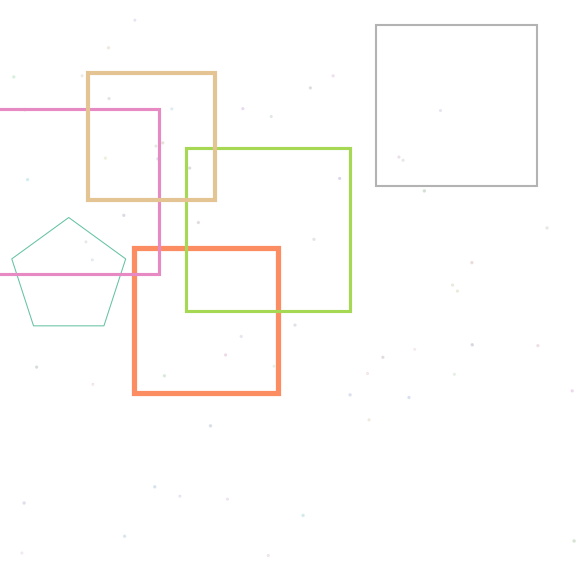[{"shape": "pentagon", "thickness": 0.5, "radius": 0.52, "center": [0.119, 0.519]}, {"shape": "square", "thickness": 2.5, "radius": 0.63, "center": [0.357, 0.444]}, {"shape": "square", "thickness": 1.5, "radius": 0.71, "center": [0.132, 0.667]}, {"shape": "square", "thickness": 1.5, "radius": 0.71, "center": [0.464, 0.602]}, {"shape": "square", "thickness": 2, "radius": 0.55, "center": [0.262, 0.762]}, {"shape": "square", "thickness": 1, "radius": 0.7, "center": [0.791, 0.817]}]